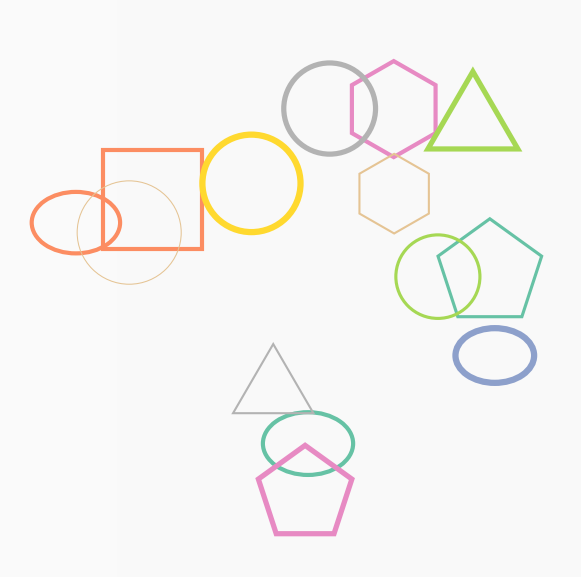[{"shape": "pentagon", "thickness": 1.5, "radius": 0.47, "center": [0.843, 0.527]}, {"shape": "oval", "thickness": 2, "radius": 0.39, "center": [0.53, 0.231]}, {"shape": "oval", "thickness": 2, "radius": 0.38, "center": [0.131, 0.614]}, {"shape": "square", "thickness": 2, "radius": 0.43, "center": [0.262, 0.653]}, {"shape": "oval", "thickness": 3, "radius": 0.34, "center": [0.851, 0.384]}, {"shape": "hexagon", "thickness": 2, "radius": 0.42, "center": [0.677, 0.81]}, {"shape": "pentagon", "thickness": 2.5, "radius": 0.42, "center": [0.525, 0.143]}, {"shape": "circle", "thickness": 1.5, "radius": 0.36, "center": [0.753, 0.52]}, {"shape": "triangle", "thickness": 2.5, "radius": 0.45, "center": [0.814, 0.786]}, {"shape": "circle", "thickness": 3, "radius": 0.42, "center": [0.433, 0.682]}, {"shape": "circle", "thickness": 0.5, "radius": 0.45, "center": [0.222, 0.596]}, {"shape": "hexagon", "thickness": 1, "radius": 0.34, "center": [0.678, 0.664]}, {"shape": "triangle", "thickness": 1, "radius": 0.4, "center": [0.47, 0.324]}, {"shape": "circle", "thickness": 2.5, "radius": 0.39, "center": [0.567, 0.811]}]